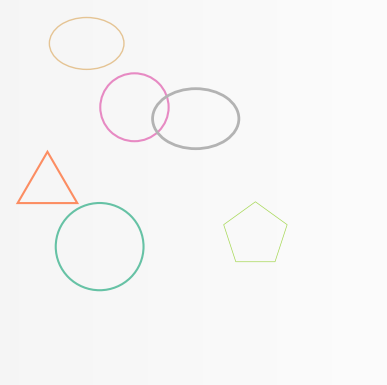[{"shape": "circle", "thickness": 1.5, "radius": 0.57, "center": [0.257, 0.359]}, {"shape": "triangle", "thickness": 1.5, "radius": 0.44, "center": [0.122, 0.517]}, {"shape": "circle", "thickness": 1.5, "radius": 0.44, "center": [0.347, 0.721]}, {"shape": "pentagon", "thickness": 0.5, "radius": 0.43, "center": [0.659, 0.39]}, {"shape": "oval", "thickness": 1, "radius": 0.48, "center": [0.224, 0.887]}, {"shape": "oval", "thickness": 2, "radius": 0.56, "center": [0.505, 0.692]}]